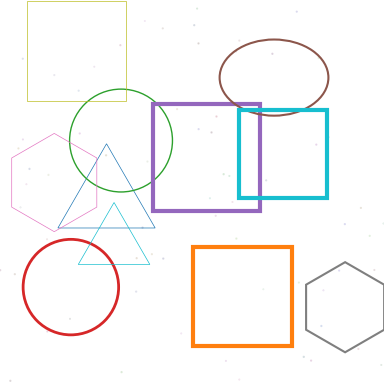[{"shape": "triangle", "thickness": 0.5, "radius": 0.73, "center": [0.277, 0.481]}, {"shape": "square", "thickness": 3, "radius": 0.64, "center": [0.63, 0.23]}, {"shape": "circle", "thickness": 1, "radius": 0.67, "center": [0.314, 0.635]}, {"shape": "circle", "thickness": 2, "radius": 0.62, "center": [0.184, 0.254]}, {"shape": "square", "thickness": 3, "radius": 0.7, "center": [0.537, 0.591]}, {"shape": "oval", "thickness": 1.5, "radius": 0.71, "center": [0.712, 0.798]}, {"shape": "hexagon", "thickness": 0.5, "radius": 0.64, "center": [0.141, 0.526]}, {"shape": "hexagon", "thickness": 1.5, "radius": 0.59, "center": [0.896, 0.202]}, {"shape": "square", "thickness": 0.5, "radius": 0.65, "center": [0.199, 0.867]}, {"shape": "triangle", "thickness": 0.5, "radius": 0.54, "center": [0.296, 0.367]}, {"shape": "square", "thickness": 3, "radius": 0.57, "center": [0.735, 0.6]}]